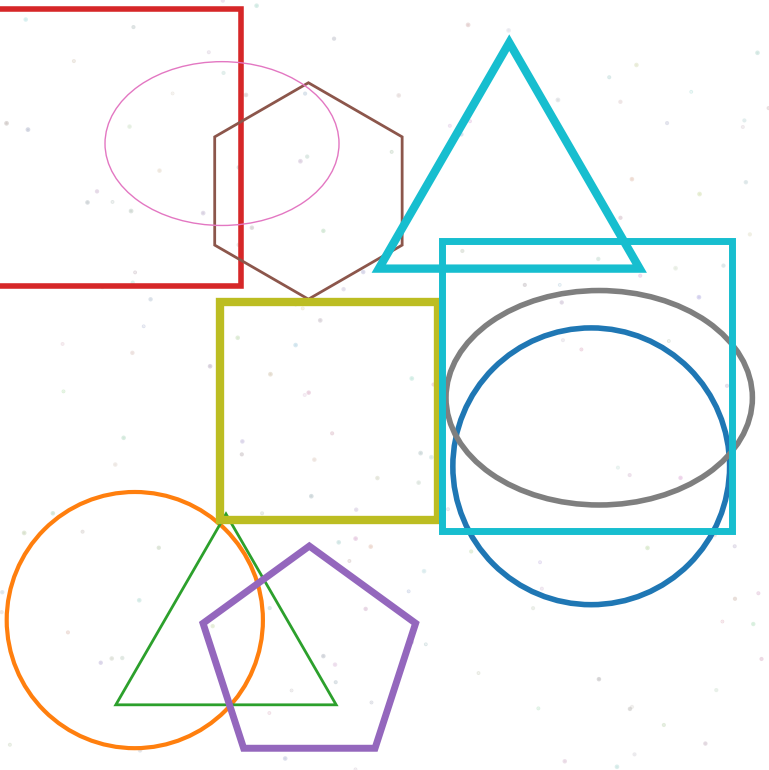[{"shape": "circle", "thickness": 2, "radius": 0.9, "center": [0.768, 0.394]}, {"shape": "circle", "thickness": 1.5, "radius": 0.83, "center": [0.175, 0.195]}, {"shape": "triangle", "thickness": 1, "radius": 0.83, "center": [0.293, 0.167]}, {"shape": "square", "thickness": 2, "radius": 0.9, "center": [0.133, 0.808]}, {"shape": "pentagon", "thickness": 2.5, "radius": 0.73, "center": [0.402, 0.146]}, {"shape": "hexagon", "thickness": 1, "radius": 0.7, "center": [0.401, 0.752]}, {"shape": "oval", "thickness": 0.5, "radius": 0.76, "center": [0.288, 0.814]}, {"shape": "oval", "thickness": 2, "radius": 0.99, "center": [0.778, 0.483]}, {"shape": "square", "thickness": 3, "radius": 0.71, "center": [0.427, 0.466]}, {"shape": "triangle", "thickness": 3, "radius": 0.98, "center": [0.661, 0.749]}, {"shape": "square", "thickness": 2.5, "radius": 0.94, "center": [0.762, 0.498]}]